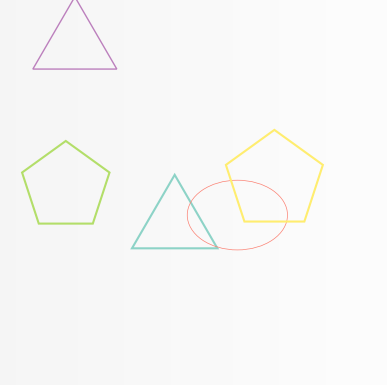[{"shape": "triangle", "thickness": 1.5, "radius": 0.64, "center": [0.451, 0.419]}, {"shape": "oval", "thickness": 0.5, "radius": 0.65, "center": [0.613, 0.441]}, {"shape": "pentagon", "thickness": 1.5, "radius": 0.59, "center": [0.17, 0.515]}, {"shape": "triangle", "thickness": 1, "radius": 0.63, "center": [0.193, 0.883]}, {"shape": "pentagon", "thickness": 1.5, "radius": 0.66, "center": [0.708, 0.531]}]